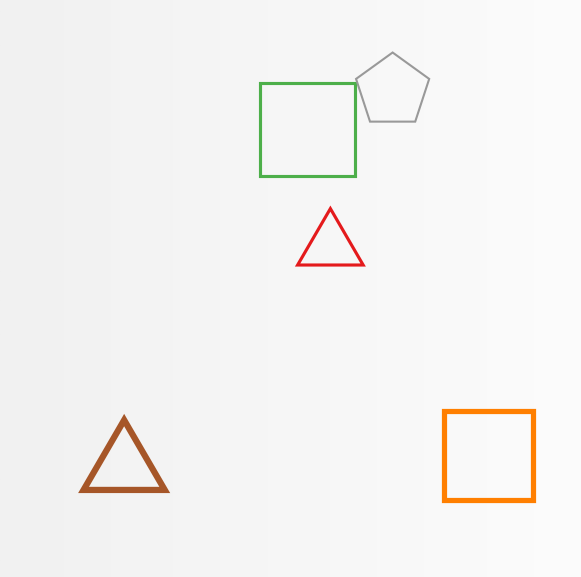[{"shape": "triangle", "thickness": 1.5, "radius": 0.33, "center": [0.568, 0.573]}, {"shape": "square", "thickness": 1.5, "radius": 0.41, "center": [0.529, 0.775]}, {"shape": "square", "thickness": 2.5, "radius": 0.38, "center": [0.84, 0.211]}, {"shape": "triangle", "thickness": 3, "radius": 0.4, "center": [0.214, 0.191]}, {"shape": "pentagon", "thickness": 1, "radius": 0.33, "center": [0.675, 0.842]}]